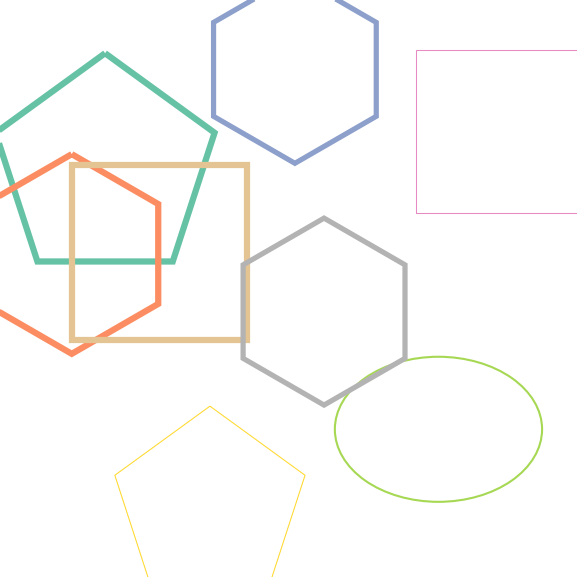[{"shape": "pentagon", "thickness": 3, "radius": 1.0, "center": [0.182, 0.708]}, {"shape": "hexagon", "thickness": 3, "radius": 0.86, "center": [0.124, 0.559]}, {"shape": "hexagon", "thickness": 2.5, "radius": 0.81, "center": [0.511, 0.879]}, {"shape": "square", "thickness": 0.5, "radius": 0.7, "center": [0.861, 0.771]}, {"shape": "oval", "thickness": 1, "radius": 0.9, "center": [0.759, 0.256]}, {"shape": "pentagon", "thickness": 0.5, "radius": 0.87, "center": [0.364, 0.123]}, {"shape": "square", "thickness": 3, "radius": 0.76, "center": [0.277, 0.562]}, {"shape": "hexagon", "thickness": 2.5, "radius": 0.81, "center": [0.561, 0.46]}]